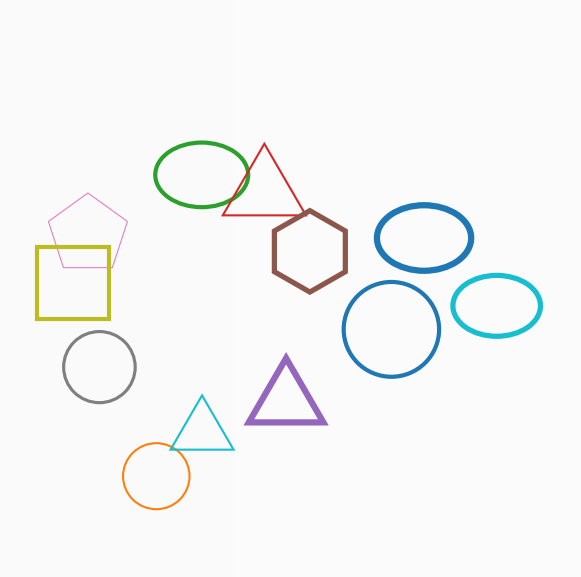[{"shape": "circle", "thickness": 2, "radius": 0.41, "center": [0.673, 0.429]}, {"shape": "oval", "thickness": 3, "radius": 0.41, "center": [0.73, 0.587]}, {"shape": "circle", "thickness": 1, "radius": 0.29, "center": [0.269, 0.175]}, {"shape": "oval", "thickness": 2, "radius": 0.4, "center": [0.347, 0.696]}, {"shape": "triangle", "thickness": 1, "radius": 0.41, "center": [0.455, 0.668]}, {"shape": "triangle", "thickness": 3, "radius": 0.37, "center": [0.492, 0.305]}, {"shape": "hexagon", "thickness": 2.5, "radius": 0.35, "center": [0.533, 0.564]}, {"shape": "pentagon", "thickness": 0.5, "radius": 0.36, "center": [0.151, 0.593]}, {"shape": "circle", "thickness": 1.5, "radius": 0.31, "center": [0.171, 0.363]}, {"shape": "square", "thickness": 2, "radius": 0.31, "center": [0.125, 0.509]}, {"shape": "triangle", "thickness": 1, "radius": 0.31, "center": [0.348, 0.252]}, {"shape": "oval", "thickness": 2.5, "radius": 0.38, "center": [0.854, 0.47]}]